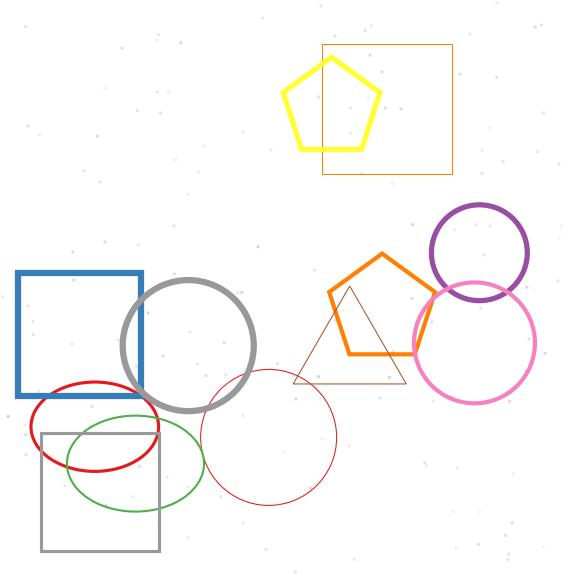[{"shape": "oval", "thickness": 1.5, "radius": 0.55, "center": [0.164, 0.26]}, {"shape": "circle", "thickness": 0.5, "radius": 0.59, "center": [0.465, 0.242]}, {"shape": "square", "thickness": 3, "radius": 0.53, "center": [0.137, 0.42]}, {"shape": "oval", "thickness": 1, "radius": 0.59, "center": [0.235, 0.196]}, {"shape": "circle", "thickness": 2.5, "radius": 0.41, "center": [0.83, 0.562]}, {"shape": "square", "thickness": 0.5, "radius": 0.56, "center": [0.67, 0.81]}, {"shape": "pentagon", "thickness": 2, "radius": 0.48, "center": [0.662, 0.464]}, {"shape": "pentagon", "thickness": 2.5, "radius": 0.44, "center": [0.574, 0.812]}, {"shape": "triangle", "thickness": 0.5, "radius": 0.57, "center": [0.606, 0.391]}, {"shape": "circle", "thickness": 2, "radius": 0.52, "center": [0.822, 0.405]}, {"shape": "circle", "thickness": 3, "radius": 0.57, "center": [0.326, 0.401]}, {"shape": "square", "thickness": 1.5, "radius": 0.51, "center": [0.173, 0.147]}]